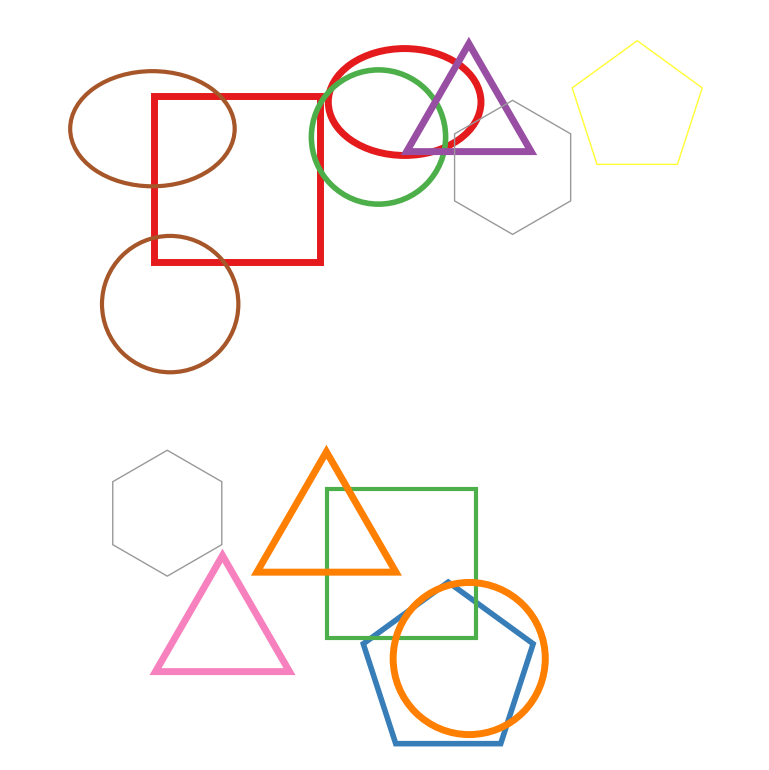[{"shape": "square", "thickness": 2.5, "radius": 0.54, "center": [0.308, 0.768]}, {"shape": "oval", "thickness": 2.5, "radius": 0.5, "center": [0.525, 0.868]}, {"shape": "pentagon", "thickness": 2, "radius": 0.58, "center": [0.582, 0.128]}, {"shape": "circle", "thickness": 2, "radius": 0.44, "center": [0.492, 0.822]}, {"shape": "square", "thickness": 1.5, "radius": 0.48, "center": [0.522, 0.268]}, {"shape": "triangle", "thickness": 2.5, "radius": 0.47, "center": [0.609, 0.85]}, {"shape": "triangle", "thickness": 2.5, "radius": 0.52, "center": [0.424, 0.309]}, {"shape": "circle", "thickness": 2.5, "radius": 0.49, "center": [0.609, 0.145]}, {"shape": "pentagon", "thickness": 0.5, "radius": 0.44, "center": [0.828, 0.858]}, {"shape": "circle", "thickness": 1.5, "radius": 0.44, "center": [0.221, 0.605]}, {"shape": "oval", "thickness": 1.5, "radius": 0.53, "center": [0.198, 0.833]}, {"shape": "triangle", "thickness": 2.5, "radius": 0.5, "center": [0.289, 0.178]}, {"shape": "hexagon", "thickness": 0.5, "radius": 0.44, "center": [0.666, 0.783]}, {"shape": "hexagon", "thickness": 0.5, "radius": 0.41, "center": [0.217, 0.334]}]